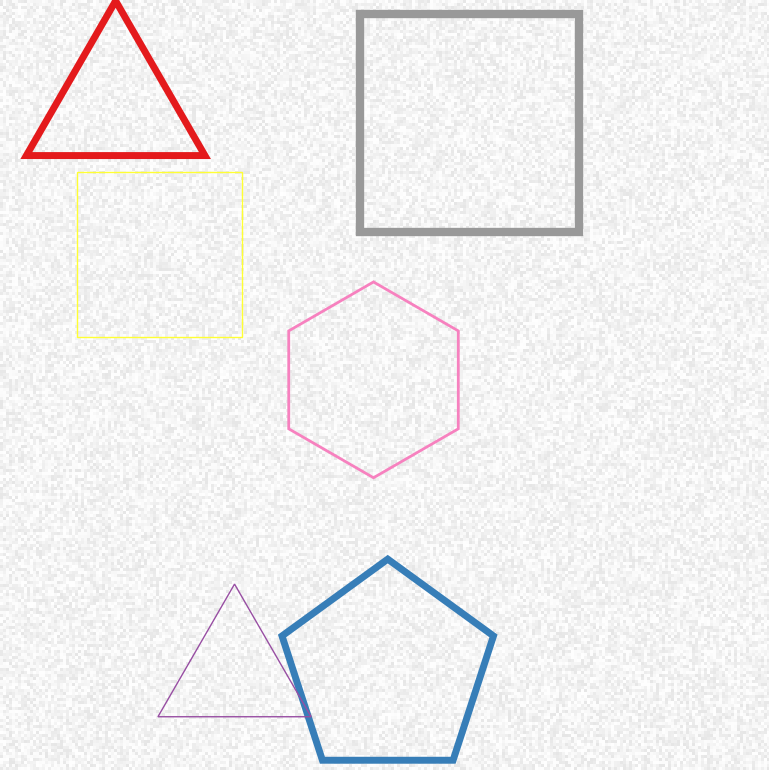[{"shape": "triangle", "thickness": 2.5, "radius": 0.67, "center": [0.15, 0.865]}, {"shape": "pentagon", "thickness": 2.5, "radius": 0.72, "center": [0.504, 0.129]}, {"shape": "triangle", "thickness": 0.5, "radius": 0.57, "center": [0.305, 0.127]}, {"shape": "square", "thickness": 0.5, "radius": 0.54, "center": [0.208, 0.669]}, {"shape": "hexagon", "thickness": 1, "radius": 0.64, "center": [0.485, 0.507]}, {"shape": "square", "thickness": 3, "radius": 0.71, "center": [0.61, 0.841]}]